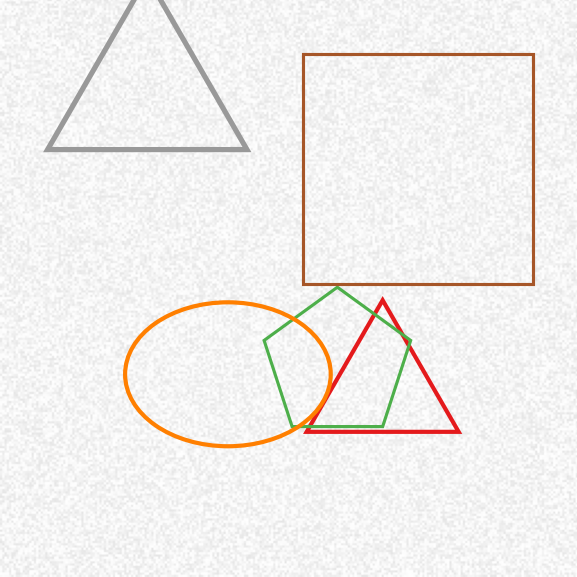[{"shape": "triangle", "thickness": 2, "radius": 0.76, "center": [0.663, 0.327]}, {"shape": "pentagon", "thickness": 1.5, "radius": 0.67, "center": [0.584, 0.368]}, {"shape": "oval", "thickness": 2, "radius": 0.89, "center": [0.395, 0.351]}, {"shape": "square", "thickness": 1.5, "radius": 0.99, "center": [0.724, 0.706]}, {"shape": "triangle", "thickness": 2.5, "radius": 1.0, "center": [0.255, 0.84]}]